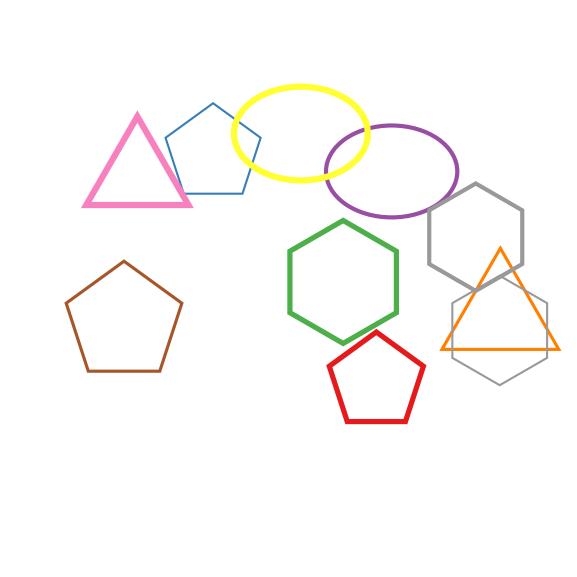[{"shape": "pentagon", "thickness": 2.5, "radius": 0.43, "center": [0.652, 0.338]}, {"shape": "pentagon", "thickness": 1, "radius": 0.43, "center": [0.369, 0.734]}, {"shape": "hexagon", "thickness": 2.5, "radius": 0.53, "center": [0.594, 0.511]}, {"shape": "oval", "thickness": 2, "radius": 0.57, "center": [0.678, 0.702]}, {"shape": "triangle", "thickness": 1.5, "radius": 0.58, "center": [0.866, 0.453]}, {"shape": "oval", "thickness": 3, "radius": 0.58, "center": [0.521, 0.768]}, {"shape": "pentagon", "thickness": 1.5, "radius": 0.53, "center": [0.215, 0.442]}, {"shape": "triangle", "thickness": 3, "radius": 0.51, "center": [0.238, 0.695]}, {"shape": "hexagon", "thickness": 1, "radius": 0.47, "center": [0.865, 0.427]}, {"shape": "hexagon", "thickness": 2, "radius": 0.46, "center": [0.824, 0.588]}]